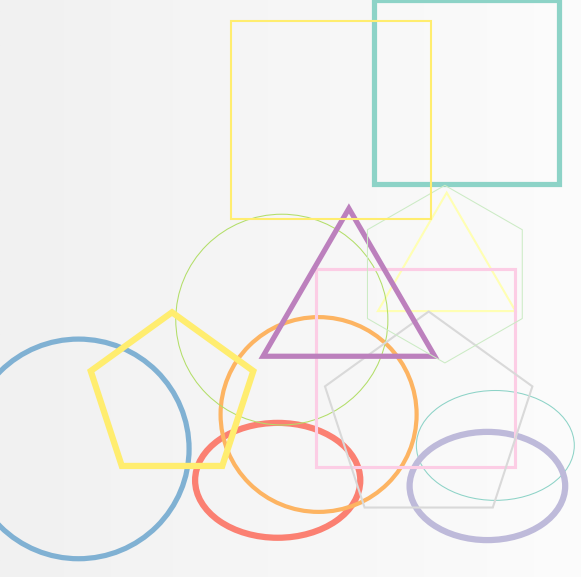[{"shape": "square", "thickness": 2.5, "radius": 0.8, "center": [0.802, 0.84]}, {"shape": "oval", "thickness": 0.5, "radius": 0.68, "center": [0.852, 0.228]}, {"shape": "triangle", "thickness": 1, "radius": 0.68, "center": [0.769, 0.529]}, {"shape": "oval", "thickness": 3, "radius": 0.67, "center": [0.839, 0.158]}, {"shape": "oval", "thickness": 3, "radius": 0.71, "center": [0.478, 0.167]}, {"shape": "circle", "thickness": 2.5, "radius": 0.95, "center": [0.135, 0.222]}, {"shape": "circle", "thickness": 2, "radius": 0.84, "center": [0.548, 0.281]}, {"shape": "circle", "thickness": 0.5, "radius": 0.91, "center": [0.485, 0.446]}, {"shape": "square", "thickness": 1.5, "radius": 0.86, "center": [0.715, 0.361]}, {"shape": "pentagon", "thickness": 1, "radius": 0.94, "center": [0.738, 0.272]}, {"shape": "triangle", "thickness": 2.5, "radius": 0.85, "center": [0.6, 0.468]}, {"shape": "hexagon", "thickness": 0.5, "radius": 0.77, "center": [0.765, 0.524]}, {"shape": "square", "thickness": 1, "radius": 0.86, "center": [0.569, 0.791]}, {"shape": "pentagon", "thickness": 3, "radius": 0.74, "center": [0.296, 0.311]}]